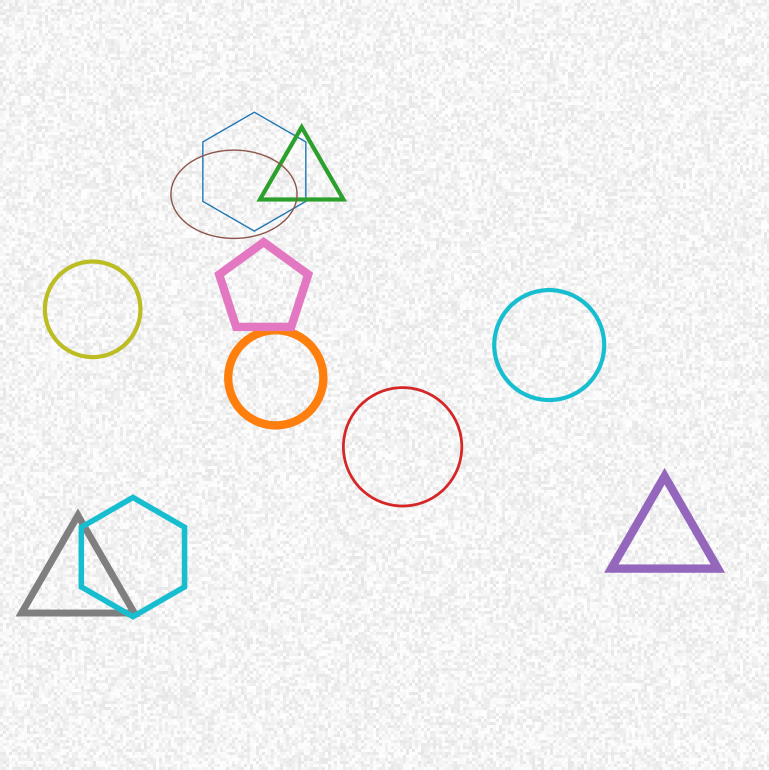[{"shape": "hexagon", "thickness": 0.5, "radius": 0.39, "center": [0.33, 0.777]}, {"shape": "circle", "thickness": 3, "radius": 0.31, "center": [0.358, 0.509]}, {"shape": "triangle", "thickness": 1.5, "radius": 0.31, "center": [0.392, 0.772]}, {"shape": "circle", "thickness": 1, "radius": 0.38, "center": [0.523, 0.42]}, {"shape": "triangle", "thickness": 3, "radius": 0.4, "center": [0.863, 0.302]}, {"shape": "oval", "thickness": 0.5, "radius": 0.41, "center": [0.304, 0.748]}, {"shape": "pentagon", "thickness": 3, "radius": 0.3, "center": [0.342, 0.625]}, {"shape": "triangle", "thickness": 2.5, "radius": 0.42, "center": [0.101, 0.246]}, {"shape": "circle", "thickness": 1.5, "radius": 0.31, "center": [0.12, 0.598]}, {"shape": "circle", "thickness": 1.5, "radius": 0.36, "center": [0.713, 0.552]}, {"shape": "hexagon", "thickness": 2, "radius": 0.39, "center": [0.173, 0.277]}]